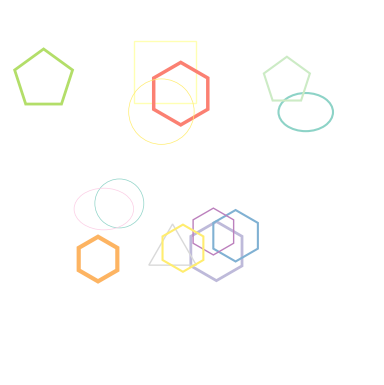[{"shape": "oval", "thickness": 1.5, "radius": 0.35, "center": [0.794, 0.709]}, {"shape": "circle", "thickness": 0.5, "radius": 0.32, "center": [0.31, 0.472]}, {"shape": "square", "thickness": 1, "radius": 0.4, "center": [0.428, 0.813]}, {"shape": "hexagon", "thickness": 2, "radius": 0.38, "center": [0.562, 0.348]}, {"shape": "hexagon", "thickness": 2.5, "radius": 0.41, "center": [0.469, 0.757]}, {"shape": "hexagon", "thickness": 1.5, "radius": 0.33, "center": [0.612, 0.388]}, {"shape": "hexagon", "thickness": 3, "radius": 0.29, "center": [0.255, 0.327]}, {"shape": "pentagon", "thickness": 2, "radius": 0.4, "center": [0.113, 0.794]}, {"shape": "oval", "thickness": 0.5, "radius": 0.39, "center": [0.27, 0.457]}, {"shape": "triangle", "thickness": 1, "radius": 0.36, "center": [0.448, 0.347]}, {"shape": "hexagon", "thickness": 1, "radius": 0.3, "center": [0.554, 0.399]}, {"shape": "pentagon", "thickness": 1.5, "radius": 0.31, "center": [0.745, 0.79]}, {"shape": "hexagon", "thickness": 1.5, "radius": 0.31, "center": [0.475, 0.355]}, {"shape": "circle", "thickness": 0.5, "radius": 0.43, "center": [0.419, 0.71]}]